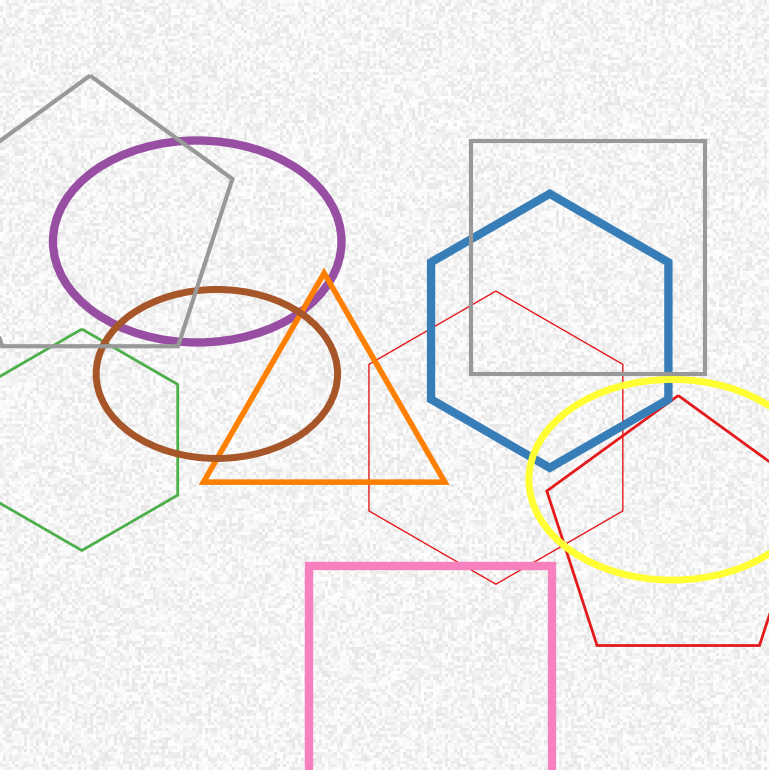[{"shape": "pentagon", "thickness": 1, "radius": 0.9, "center": [0.881, 0.307]}, {"shape": "hexagon", "thickness": 0.5, "radius": 0.95, "center": [0.644, 0.432]}, {"shape": "hexagon", "thickness": 3, "radius": 0.89, "center": [0.714, 0.57]}, {"shape": "hexagon", "thickness": 1, "radius": 0.72, "center": [0.106, 0.429]}, {"shape": "oval", "thickness": 3, "radius": 0.94, "center": [0.256, 0.686]}, {"shape": "triangle", "thickness": 2, "radius": 0.9, "center": [0.421, 0.464]}, {"shape": "oval", "thickness": 2.5, "radius": 0.93, "center": [0.873, 0.377]}, {"shape": "oval", "thickness": 2.5, "radius": 0.78, "center": [0.282, 0.514]}, {"shape": "square", "thickness": 3, "radius": 0.79, "center": [0.559, 0.107]}, {"shape": "pentagon", "thickness": 1.5, "radius": 0.97, "center": [0.117, 0.708]}, {"shape": "square", "thickness": 1.5, "radius": 0.76, "center": [0.764, 0.665]}]